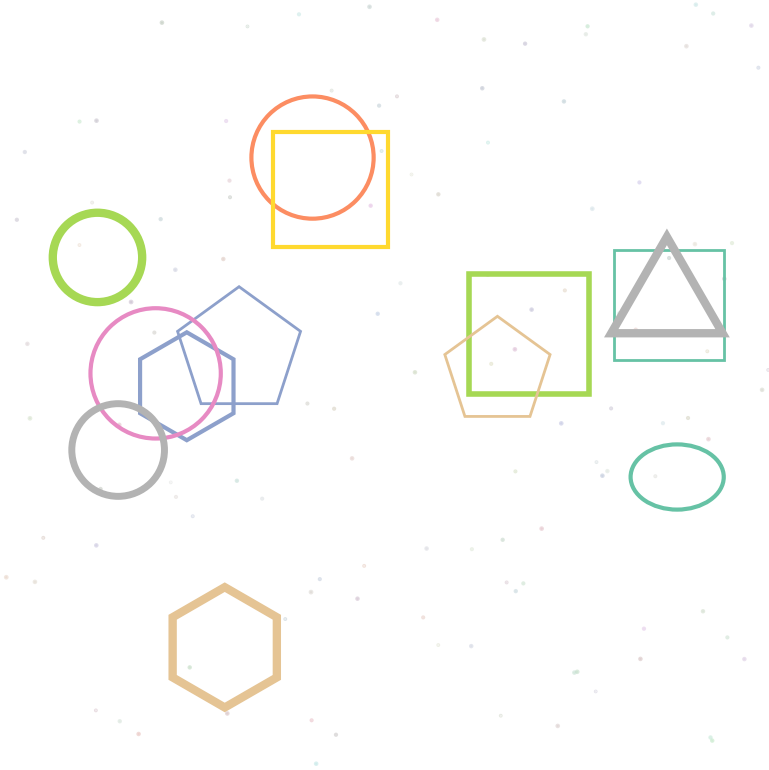[{"shape": "square", "thickness": 1, "radius": 0.36, "center": [0.869, 0.604]}, {"shape": "oval", "thickness": 1.5, "radius": 0.3, "center": [0.879, 0.381]}, {"shape": "circle", "thickness": 1.5, "radius": 0.4, "center": [0.406, 0.795]}, {"shape": "hexagon", "thickness": 1.5, "radius": 0.35, "center": [0.243, 0.498]}, {"shape": "pentagon", "thickness": 1, "radius": 0.42, "center": [0.31, 0.544]}, {"shape": "circle", "thickness": 1.5, "radius": 0.42, "center": [0.202, 0.515]}, {"shape": "square", "thickness": 2, "radius": 0.39, "center": [0.687, 0.567]}, {"shape": "circle", "thickness": 3, "radius": 0.29, "center": [0.127, 0.666]}, {"shape": "square", "thickness": 1.5, "radius": 0.37, "center": [0.429, 0.754]}, {"shape": "pentagon", "thickness": 1, "radius": 0.36, "center": [0.646, 0.517]}, {"shape": "hexagon", "thickness": 3, "radius": 0.39, "center": [0.292, 0.159]}, {"shape": "circle", "thickness": 2.5, "radius": 0.3, "center": [0.153, 0.416]}, {"shape": "triangle", "thickness": 3, "radius": 0.42, "center": [0.866, 0.609]}]